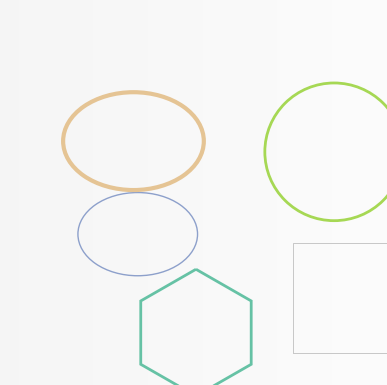[{"shape": "hexagon", "thickness": 2, "radius": 0.82, "center": [0.506, 0.136]}, {"shape": "oval", "thickness": 1, "radius": 0.77, "center": [0.355, 0.392]}, {"shape": "circle", "thickness": 2, "radius": 0.89, "center": [0.862, 0.606]}, {"shape": "oval", "thickness": 3, "radius": 0.91, "center": [0.344, 0.633]}, {"shape": "square", "thickness": 0.5, "radius": 0.71, "center": [0.898, 0.226]}]